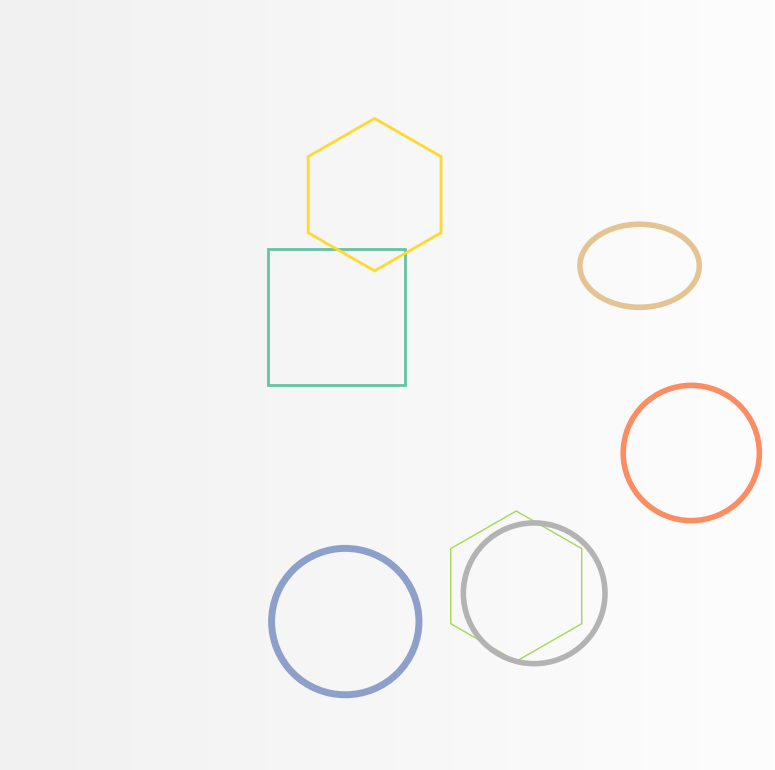[{"shape": "square", "thickness": 1, "radius": 0.44, "center": [0.434, 0.588]}, {"shape": "circle", "thickness": 2, "radius": 0.44, "center": [0.892, 0.412]}, {"shape": "circle", "thickness": 2.5, "radius": 0.48, "center": [0.446, 0.193]}, {"shape": "hexagon", "thickness": 0.5, "radius": 0.49, "center": [0.666, 0.239]}, {"shape": "hexagon", "thickness": 1, "radius": 0.49, "center": [0.483, 0.747]}, {"shape": "oval", "thickness": 2, "radius": 0.39, "center": [0.825, 0.655]}, {"shape": "circle", "thickness": 2, "radius": 0.46, "center": [0.689, 0.229]}]